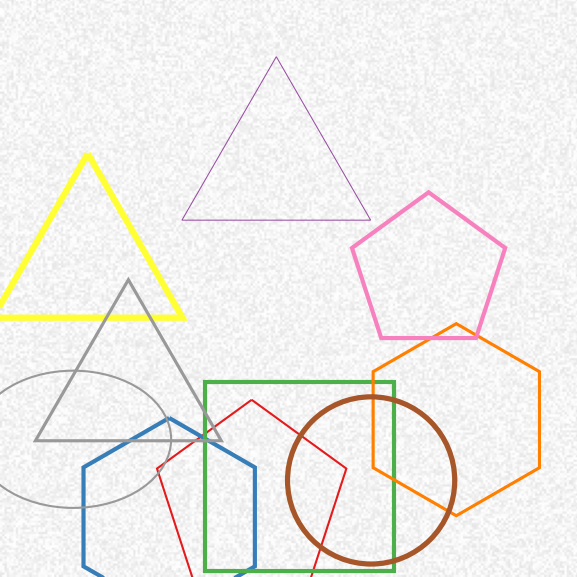[{"shape": "pentagon", "thickness": 1, "radius": 0.86, "center": [0.436, 0.134]}, {"shape": "hexagon", "thickness": 2, "radius": 0.86, "center": [0.293, 0.104]}, {"shape": "square", "thickness": 2, "radius": 0.82, "center": [0.519, 0.174]}, {"shape": "triangle", "thickness": 0.5, "radius": 0.94, "center": [0.478, 0.712]}, {"shape": "hexagon", "thickness": 1.5, "radius": 0.83, "center": [0.79, 0.272]}, {"shape": "triangle", "thickness": 3, "radius": 0.95, "center": [0.152, 0.544]}, {"shape": "circle", "thickness": 2.5, "radius": 0.72, "center": [0.643, 0.167]}, {"shape": "pentagon", "thickness": 2, "radius": 0.7, "center": [0.742, 0.527]}, {"shape": "oval", "thickness": 1, "radius": 0.85, "center": [0.127, 0.238]}, {"shape": "triangle", "thickness": 1.5, "radius": 0.93, "center": [0.222, 0.329]}]